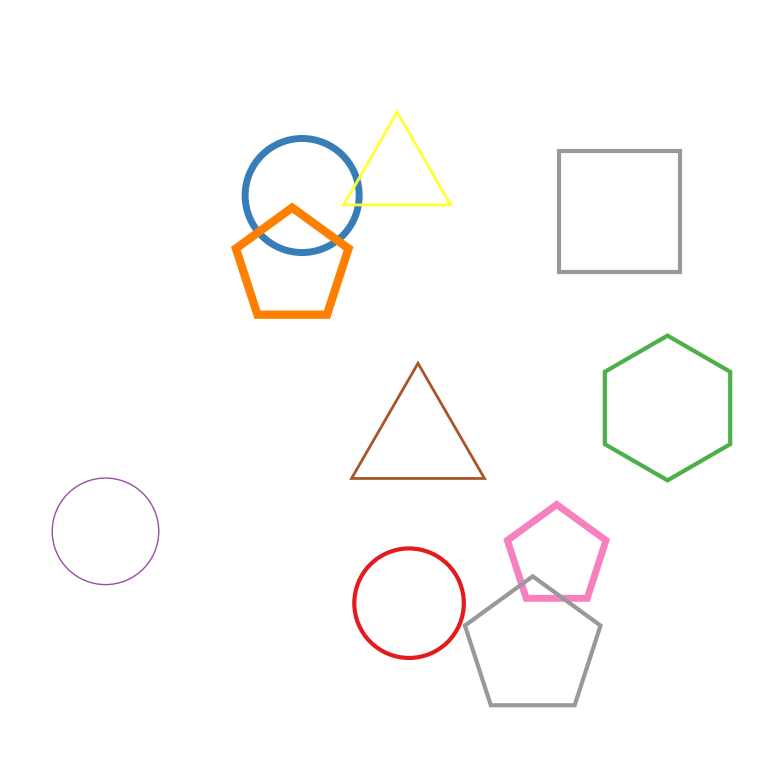[{"shape": "circle", "thickness": 1.5, "radius": 0.36, "center": [0.531, 0.217]}, {"shape": "circle", "thickness": 2.5, "radius": 0.37, "center": [0.392, 0.746]}, {"shape": "hexagon", "thickness": 1.5, "radius": 0.47, "center": [0.867, 0.47]}, {"shape": "circle", "thickness": 0.5, "radius": 0.35, "center": [0.137, 0.31]}, {"shape": "pentagon", "thickness": 3, "radius": 0.38, "center": [0.379, 0.654]}, {"shape": "triangle", "thickness": 1, "radius": 0.4, "center": [0.516, 0.774]}, {"shape": "triangle", "thickness": 1, "radius": 0.5, "center": [0.543, 0.428]}, {"shape": "pentagon", "thickness": 2.5, "radius": 0.34, "center": [0.723, 0.277]}, {"shape": "pentagon", "thickness": 1.5, "radius": 0.46, "center": [0.692, 0.159]}, {"shape": "square", "thickness": 1.5, "radius": 0.39, "center": [0.805, 0.725]}]